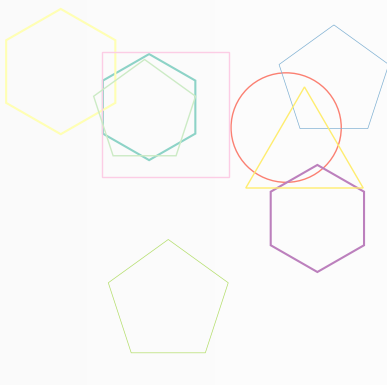[{"shape": "hexagon", "thickness": 1.5, "radius": 0.69, "center": [0.385, 0.722]}, {"shape": "hexagon", "thickness": 1.5, "radius": 0.81, "center": [0.157, 0.814]}, {"shape": "circle", "thickness": 1, "radius": 0.71, "center": [0.738, 0.669]}, {"shape": "pentagon", "thickness": 0.5, "radius": 0.74, "center": [0.862, 0.786]}, {"shape": "pentagon", "thickness": 0.5, "radius": 0.81, "center": [0.434, 0.215]}, {"shape": "square", "thickness": 1, "radius": 0.82, "center": [0.427, 0.703]}, {"shape": "hexagon", "thickness": 1.5, "radius": 0.7, "center": [0.819, 0.433]}, {"shape": "pentagon", "thickness": 1, "radius": 0.69, "center": [0.373, 0.707]}, {"shape": "triangle", "thickness": 1, "radius": 0.87, "center": [0.786, 0.599]}]